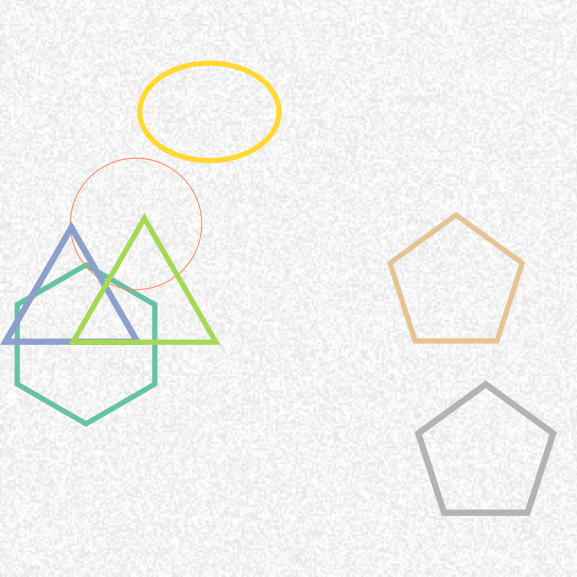[{"shape": "hexagon", "thickness": 2.5, "radius": 0.69, "center": [0.149, 0.403]}, {"shape": "circle", "thickness": 0.5, "radius": 0.57, "center": [0.236, 0.611]}, {"shape": "triangle", "thickness": 3, "radius": 0.66, "center": [0.124, 0.473]}, {"shape": "triangle", "thickness": 2.5, "radius": 0.72, "center": [0.25, 0.478]}, {"shape": "oval", "thickness": 2.5, "radius": 0.6, "center": [0.363, 0.805]}, {"shape": "pentagon", "thickness": 2.5, "radius": 0.6, "center": [0.79, 0.506]}, {"shape": "pentagon", "thickness": 3, "radius": 0.61, "center": [0.841, 0.211]}]